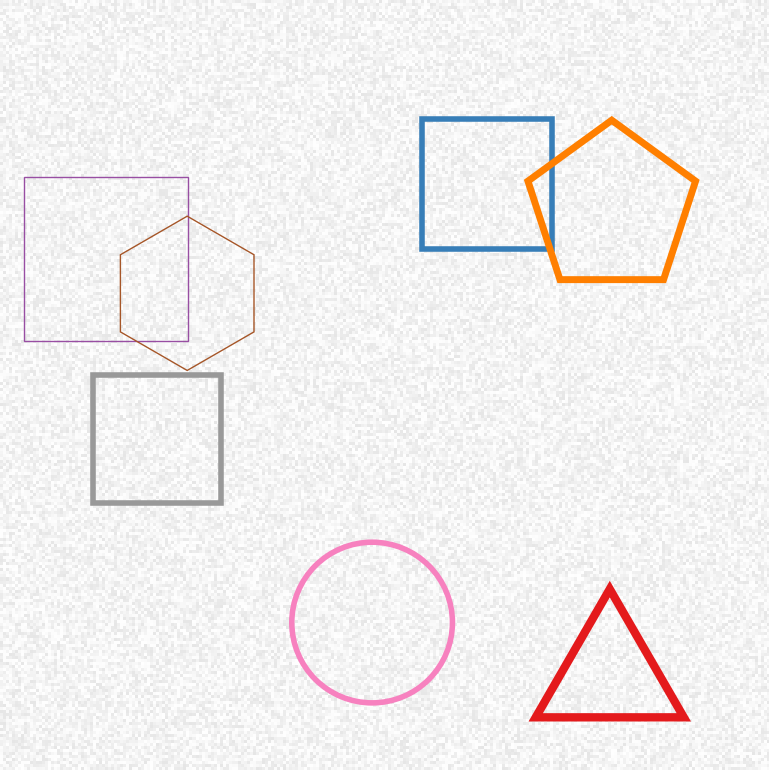[{"shape": "triangle", "thickness": 3, "radius": 0.56, "center": [0.792, 0.124]}, {"shape": "square", "thickness": 2, "radius": 0.42, "center": [0.633, 0.761]}, {"shape": "square", "thickness": 0.5, "radius": 0.53, "center": [0.138, 0.664]}, {"shape": "pentagon", "thickness": 2.5, "radius": 0.57, "center": [0.794, 0.729]}, {"shape": "hexagon", "thickness": 0.5, "radius": 0.5, "center": [0.243, 0.619]}, {"shape": "circle", "thickness": 2, "radius": 0.52, "center": [0.483, 0.192]}, {"shape": "square", "thickness": 2, "radius": 0.42, "center": [0.204, 0.43]}]